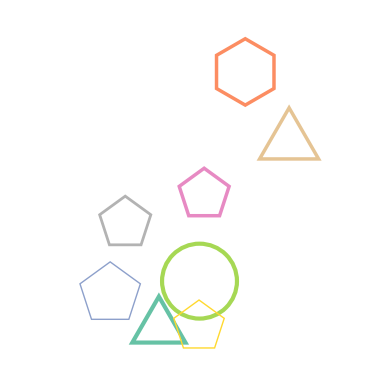[{"shape": "triangle", "thickness": 3, "radius": 0.4, "center": [0.413, 0.15]}, {"shape": "hexagon", "thickness": 2.5, "radius": 0.43, "center": [0.637, 0.813]}, {"shape": "pentagon", "thickness": 1, "radius": 0.41, "center": [0.286, 0.237]}, {"shape": "pentagon", "thickness": 2.5, "radius": 0.34, "center": [0.53, 0.495]}, {"shape": "circle", "thickness": 3, "radius": 0.49, "center": [0.518, 0.27]}, {"shape": "pentagon", "thickness": 1, "radius": 0.34, "center": [0.517, 0.152]}, {"shape": "triangle", "thickness": 2.5, "radius": 0.44, "center": [0.751, 0.631]}, {"shape": "pentagon", "thickness": 2, "radius": 0.35, "center": [0.325, 0.421]}]